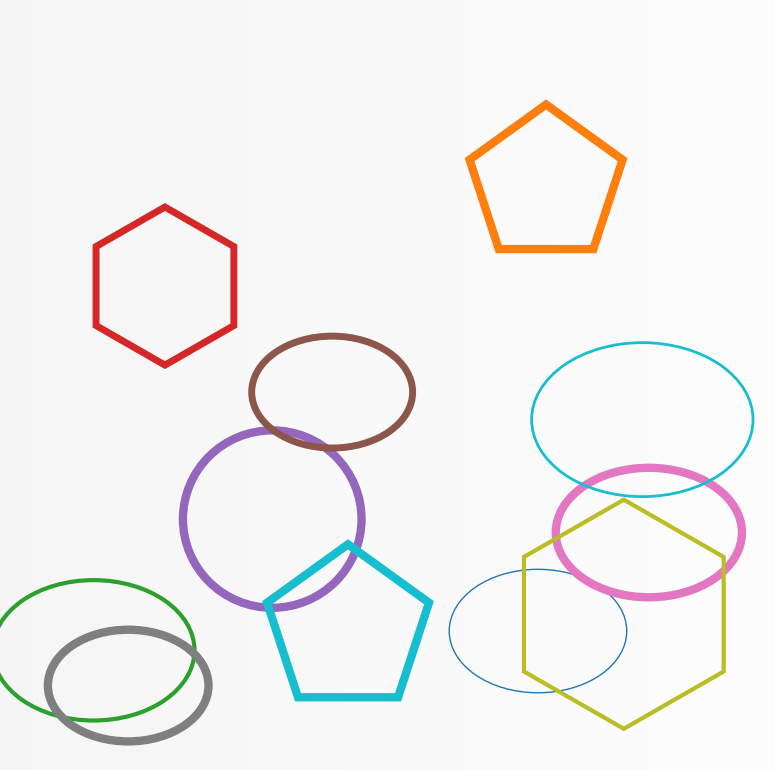[{"shape": "oval", "thickness": 0.5, "radius": 0.57, "center": [0.694, 0.18]}, {"shape": "pentagon", "thickness": 3, "radius": 0.52, "center": [0.705, 0.76]}, {"shape": "oval", "thickness": 1.5, "radius": 0.65, "center": [0.121, 0.155]}, {"shape": "hexagon", "thickness": 2.5, "radius": 0.51, "center": [0.213, 0.628]}, {"shape": "circle", "thickness": 3, "radius": 0.58, "center": [0.351, 0.326]}, {"shape": "oval", "thickness": 2.5, "radius": 0.52, "center": [0.429, 0.491]}, {"shape": "oval", "thickness": 3, "radius": 0.6, "center": [0.837, 0.308]}, {"shape": "oval", "thickness": 3, "radius": 0.52, "center": [0.165, 0.11]}, {"shape": "hexagon", "thickness": 1.5, "radius": 0.74, "center": [0.805, 0.202]}, {"shape": "pentagon", "thickness": 3, "radius": 0.55, "center": [0.449, 0.183]}, {"shape": "oval", "thickness": 1, "radius": 0.71, "center": [0.829, 0.455]}]